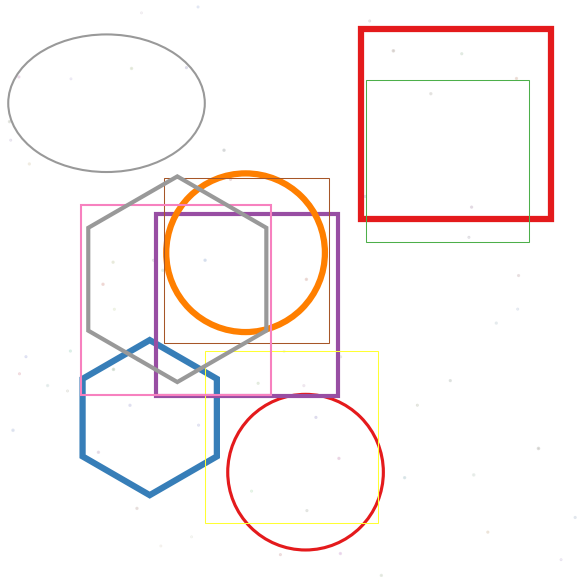[{"shape": "square", "thickness": 3, "radius": 0.82, "center": [0.79, 0.785]}, {"shape": "circle", "thickness": 1.5, "radius": 0.67, "center": [0.529, 0.182]}, {"shape": "hexagon", "thickness": 3, "radius": 0.67, "center": [0.259, 0.276]}, {"shape": "square", "thickness": 0.5, "radius": 0.7, "center": [0.775, 0.72]}, {"shape": "square", "thickness": 2, "radius": 0.79, "center": [0.427, 0.471]}, {"shape": "circle", "thickness": 3, "radius": 0.69, "center": [0.425, 0.562]}, {"shape": "square", "thickness": 0.5, "radius": 0.75, "center": [0.504, 0.242]}, {"shape": "square", "thickness": 0.5, "radius": 0.71, "center": [0.427, 0.548]}, {"shape": "square", "thickness": 1, "radius": 0.82, "center": [0.304, 0.48]}, {"shape": "hexagon", "thickness": 2, "radius": 0.89, "center": [0.307, 0.516]}, {"shape": "oval", "thickness": 1, "radius": 0.85, "center": [0.184, 0.82]}]